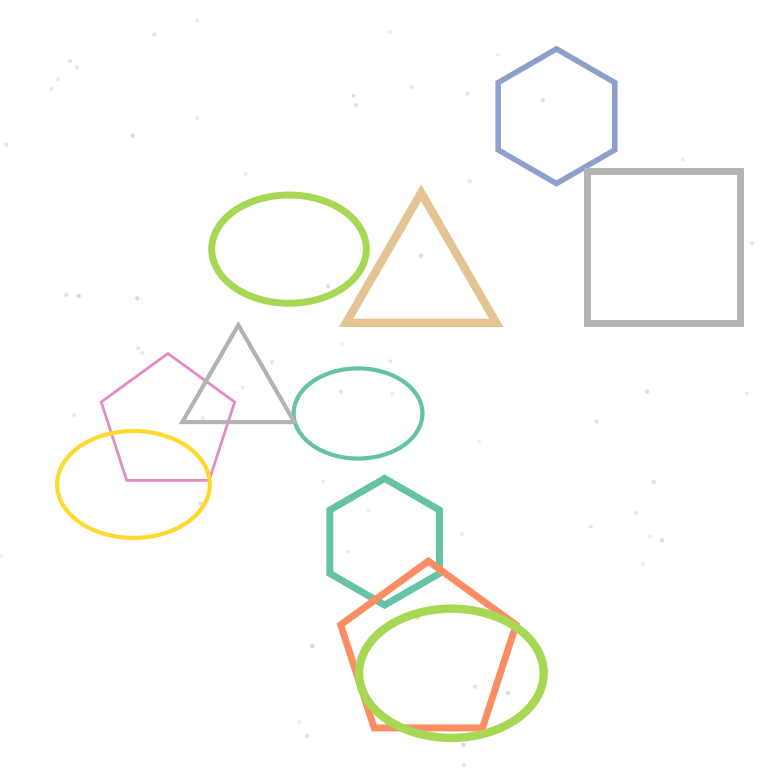[{"shape": "hexagon", "thickness": 2.5, "radius": 0.41, "center": [0.5, 0.296]}, {"shape": "oval", "thickness": 1.5, "radius": 0.42, "center": [0.465, 0.463]}, {"shape": "pentagon", "thickness": 2.5, "radius": 0.6, "center": [0.556, 0.152]}, {"shape": "hexagon", "thickness": 2, "radius": 0.44, "center": [0.723, 0.849]}, {"shape": "pentagon", "thickness": 1, "radius": 0.46, "center": [0.218, 0.45]}, {"shape": "oval", "thickness": 3, "radius": 0.6, "center": [0.586, 0.126]}, {"shape": "oval", "thickness": 2.5, "radius": 0.5, "center": [0.375, 0.676]}, {"shape": "oval", "thickness": 1.5, "radius": 0.5, "center": [0.173, 0.371]}, {"shape": "triangle", "thickness": 3, "radius": 0.56, "center": [0.547, 0.637]}, {"shape": "triangle", "thickness": 1.5, "radius": 0.42, "center": [0.31, 0.494]}, {"shape": "square", "thickness": 2.5, "radius": 0.5, "center": [0.861, 0.679]}]